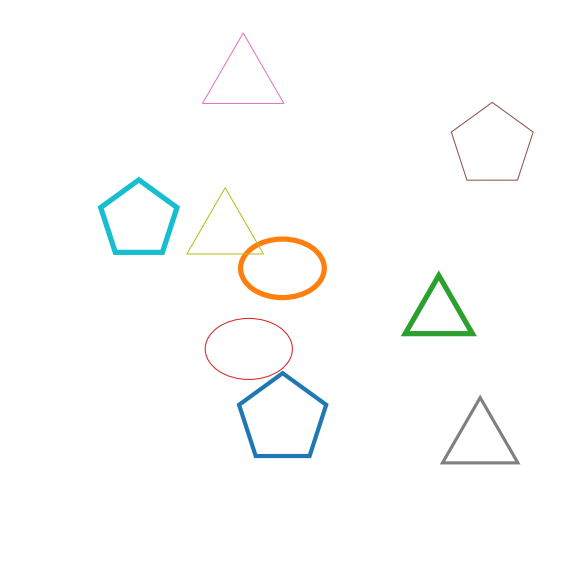[{"shape": "pentagon", "thickness": 2, "radius": 0.4, "center": [0.489, 0.274]}, {"shape": "oval", "thickness": 2.5, "radius": 0.36, "center": [0.489, 0.534]}, {"shape": "triangle", "thickness": 2.5, "radius": 0.34, "center": [0.76, 0.455]}, {"shape": "oval", "thickness": 0.5, "radius": 0.38, "center": [0.431, 0.395]}, {"shape": "pentagon", "thickness": 0.5, "radius": 0.37, "center": [0.852, 0.747]}, {"shape": "triangle", "thickness": 0.5, "radius": 0.41, "center": [0.421, 0.861]}, {"shape": "triangle", "thickness": 1.5, "radius": 0.38, "center": [0.831, 0.235]}, {"shape": "triangle", "thickness": 0.5, "radius": 0.38, "center": [0.39, 0.598]}, {"shape": "pentagon", "thickness": 2.5, "radius": 0.35, "center": [0.24, 0.618]}]